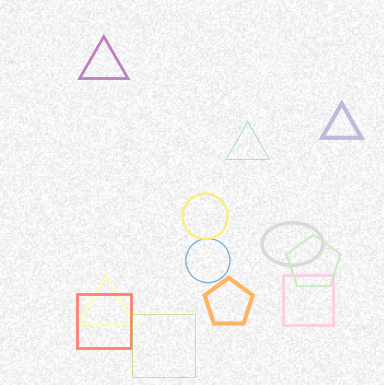[{"shape": "triangle", "thickness": 0.5, "radius": 0.33, "center": [0.644, 0.619]}, {"shape": "triangle", "thickness": 1.5, "radius": 0.42, "center": [0.276, 0.2]}, {"shape": "triangle", "thickness": 3, "radius": 0.3, "center": [0.888, 0.672]}, {"shape": "square", "thickness": 2, "radius": 0.35, "center": [0.271, 0.166]}, {"shape": "circle", "thickness": 1, "radius": 0.29, "center": [0.54, 0.323]}, {"shape": "pentagon", "thickness": 3, "radius": 0.33, "center": [0.594, 0.213]}, {"shape": "square", "thickness": 0.5, "radius": 0.41, "center": [0.426, 0.102]}, {"shape": "square", "thickness": 2, "radius": 0.33, "center": [0.801, 0.22]}, {"shape": "oval", "thickness": 2.5, "radius": 0.39, "center": [0.76, 0.366]}, {"shape": "triangle", "thickness": 2, "radius": 0.36, "center": [0.27, 0.832]}, {"shape": "pentagon", "thickness": 1.5, "radius": 0.37, "center": [0.815, 0.317]}, {"shape": "circle", "thickness": 1.5, "radius": 0.29, "center": [0.533, 0.438]}]